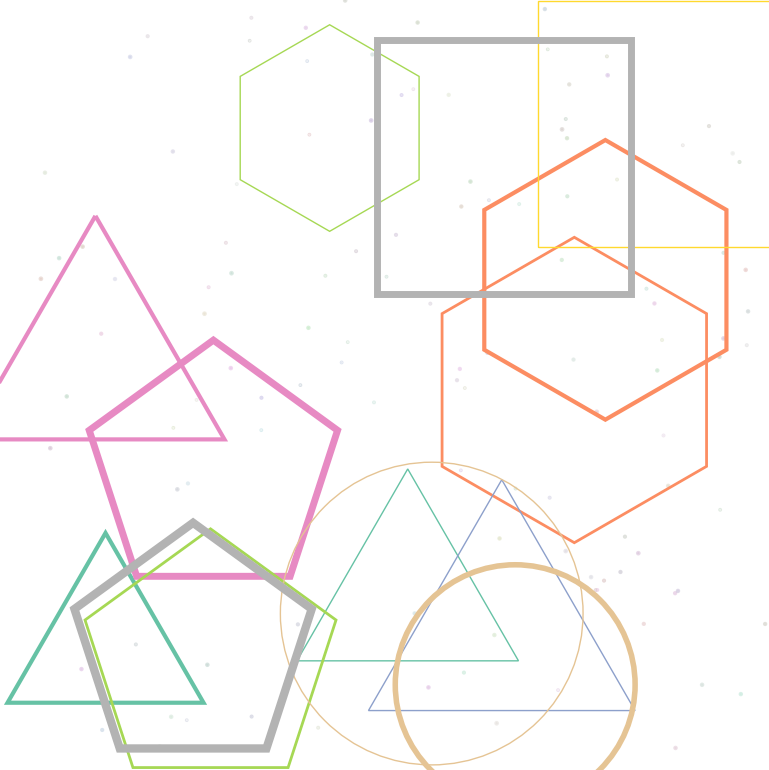[{"shape": "triangle", "thickness": 1.5, "radius": 0.73, "center": [0.137, 0.161]}, {"shape": "triangle", "thickness": 0.5, "radius": 0.83, "center": [0.53, 0.225]}, {"shape": "hexagon", "thickness": 1.5, "radius": 0.91, "center": [0.786, 0.637]}, {"shape": "hexagon", "thickness": 1, "radius": 0.99, "center": [0.746, 0.494]}, {"shape": "triangle", "thickness": 0.5, "radius": 1.0, "center": [0.652, 0.177]}, {"shape": "triangle", "thickness": 1.5, "radius": 0.97, "center": [0.124, 0.526]}, {"shape": "pentagon", "thickness": 2.5, "radius": 0.85, "center": [0.277, 0.389]}, {"shape": "hexagon", "thickness": 0.5, "radius": 0.67, "center": [0.428, 0.834]}, {"shape": "pentagon", "thickness": 1, "radius": 0.86, "center": [0.273, 0.142]}, {"shape": "square", "thickness": 0.5, "radius": 0.8, "center": [0.858, 0.839]}, {"shape": "circle", "thickness": 2, "radius": 0.78, "center": [0.669, 0.111]}, {"shape": "circle", "thickness": 0.5, "radius": 0.98, "center": [0.561, 0.203]}, {"shape": "pentagon", "thickness": 3, "radius": 0.81, "center": [0.251, 0.159]}, {"shape": "square", "thickness": 2.5, "radius": 0.82, "center": [0.655, 0.783]}]